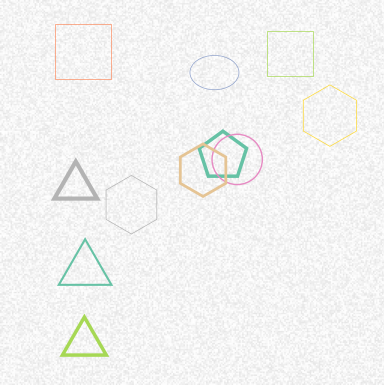[{"shape": "pentagon", "thickness": 2.5, "radius": 0.32, "center": [0.579, 0.595]}, {"shape": "triangle", "thickness": 1.5, "radius": 0.39, "center": [0.221, 0.3]}, {"shape": "square", "thickness": 0.5, "radius": 0.36, "center": [0.215, 0.866]}, {"shape": "oval", "thickness": 0.5, "radius": 0.32, "center": [0.557, 0.811]}, {"shape": "circle", "thickness": 1, "radius": 0.33, "center": [0.616, 0.586]}, {"shape": "square", "thickness": 0.5, "radius": 0.3, "center": [0.753, 0.861]}, {"shape": "triangle", "thickness": 2.5, "radius": 0.33, "center": [0.219, 0.111]}, {"shape": "hexagon", "thickness": 0.5, "radius": 0.4, "center": [0.857, 0.7]}, {"shape": "hexagon", "thickness": 2, "radius": 0.34, "center": [0.527, 0.558]}, {"shape": "hexagon", "thickness": 0.5, "radius": 0.38, "center": [0.341, 0.468]}, {"shape": "triangle", "thickness": 3, "radius": 0.32, "center": [0.197, 0.516]}]